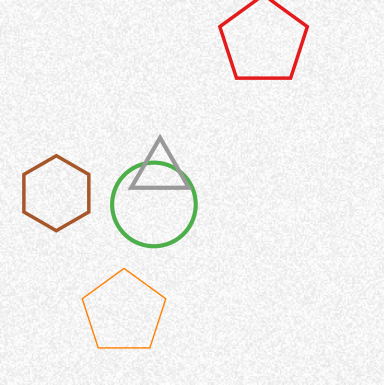[{"shape": "pentagon", "thickness": 2.5, "radius": 0.6, "center": [0.685, 0.894]}, {"shape": "circle", "thickness": 3, "radius": 0.54, "center": [0.4, 0.469]}, {"shape": "pentagon", "thickness": 1, "radius": 0.57, "center": [0.322, 0.189]}, {"shape": "hexagon", "thickness": 2.5, "radius": 0.49, "center": [0.146, 0.498]}, {"shape": "triangle", "thickness": 3, "radius": 0.43, "center": [0.416, 0.556]}]